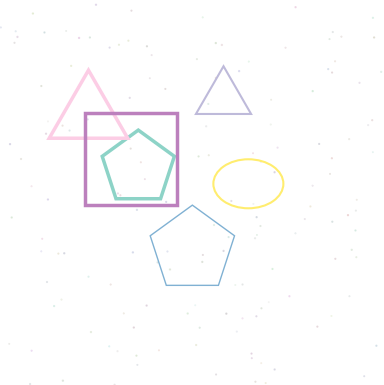[{"shape": "pentagon", "thickness": 2.5, "radius": 0.49, "center": [0.359, 0.564]}, {"shape": "triangle", "thickness": 1.5, "radius": 0.41, "center": [0.581, 0.745]}, {"shape": "pentagon", "thickness": 1, "radius": 0.58, "center": [0.5, 0.352]}, {"shape": "triangle", "thickness": 2.5, "radius": 0.59, "center": [0.23, 0.7]}, {"shape": "square", "thickness": 2.5, "radius": 0.6, "center": [0.34, 0.588]}, {"shape": "oval", "thickness": 1.5, "radius": 0.45, "center": [0.645, 0.523]}]